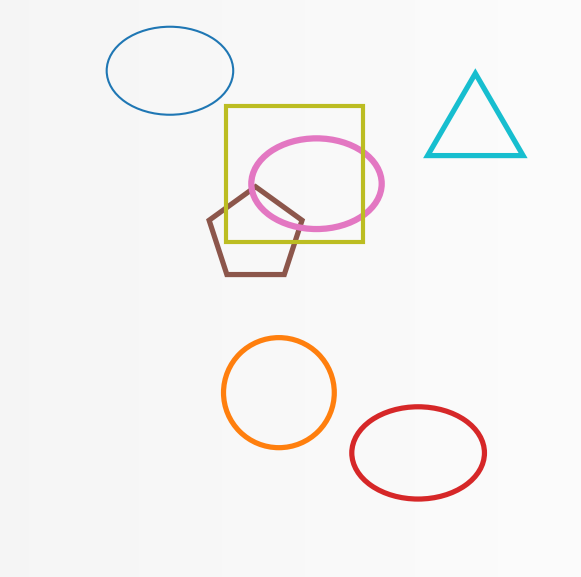[{"shape": "oval", "thickness": 1, "radius": 0.54, "center": [0.292, 0.877]}, {"shape": "circle", "thickness": 2.5, "radius": 0.48, "center": [0.48, 0.319]}, {"shape": "oval", "thickness": 2.5, "radius": 0.57, "center": [0.719, 0.215]}, {"shape": "pentagon", "thickness": 2.5, "radius": 0.42, "center": [0.44, 0.592]}, {"shape": "oval", "thickness": 3, "radius": 0.56, "center": [0.545, 0.681]}, {"shape": "square", "thickness": 2, "radius": 0.59, "center": [0.507, 0.698]}, {"shape": "triangle", "thickness": 2.5, "radius": 0.47, "center": [0.818, 0.777]}]